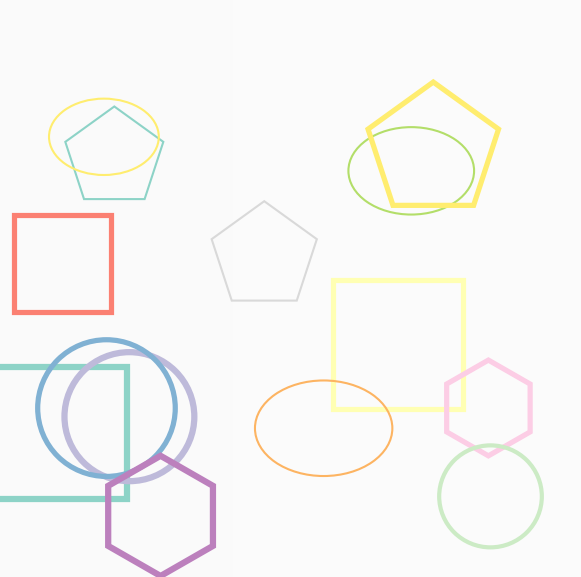[{"shape": "square", "thickness": 3, "radius": 0.57, "center": [0.104, 0.249]}, {"shape": "pentagon", "thickness": 1, "radius": 0.44, "center": [0.197, 0.726]}, {"shape": "square", "thickness": 2.5, "radius": 0.56, "center": [0.685, 0.403]}, {"shape": "circle", "thickness": 3, "radius": 0.56, "center": [0.223, 0.278]}, {"shape": "square", "thickness": 2.5, "radius": 0.42, "center": [0.108, 0.543]}, {"shape": "circle", "thickness": 2.5, "radius": 0.59, "center": [0.183, 0.292]}, {"shape": "oval", "thickness": 1, "radius": 0.59, "center": [0.557, 0.258]}, {"shape": "oval", "thickness": 1, "radius": 0.54, "center": [0.708, 0.703]}, {"shape": "hexagon", "thickness": 2.5, "radius": 0.41, "center": [0.84, 0.293]}, {"shape": "pentagon", "thickness": 1, "radius": 0.48, "center": [0.455, 0.556]}, {"shape": "hexagon", "thickness": 3, "radius": 0.52, "center": [0.276, 0.106]}, {"shape": "circle", "thickness": 2, "radius": 0.44, "center": [0.844, 0.14]}, {"shape": "pentagon", "thickness": 2.5, "radius": 0.59, "center": [0.745, 0.739]}, {"shape": "oval", "thickness": 1, "radius": 0.47, "center": [0.179, 0.762]}]